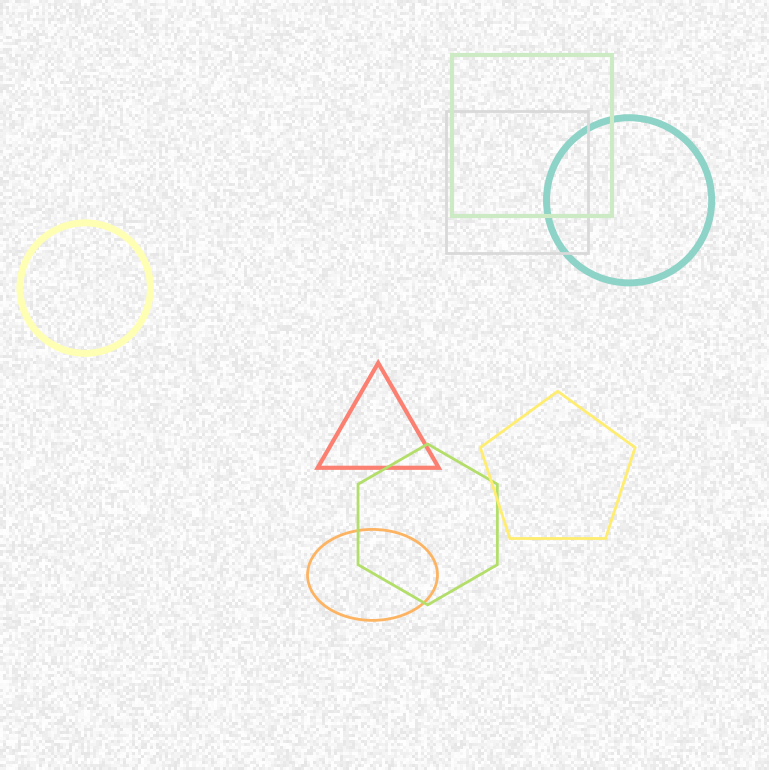[{"shape": "circle", "thickness": 2.5, "radius": 0.54, "center": [0.817, 0.74]}, {"shape": "circle", "thickness": 2.5, "radius": 0.42, "center": [0.111, 0.626]}, {"shape": "triangle", "thickness": 1.5, "radius": 0.45, "center": [0.491, 0.438]}, {"shape": "oval", "thickness": 1, "radius": 0.42, "center": [0.484, 0.253]}, {"shape": "hexagon", "thickness": 1, "radius": 0.52, "center": [0.555, 0.319]}, {"shape": "square", "thickness": 1, "radius": 0.46, "center": [0.671, 0.764]}, {"shape": "square", "thickness": 1.5, "radius": 0.52, "center": [0.691, 0.824]}, {"shape": "pentagon", "thickness": 1, "radius": 0.53, "center": [0.724, 0.386]}]